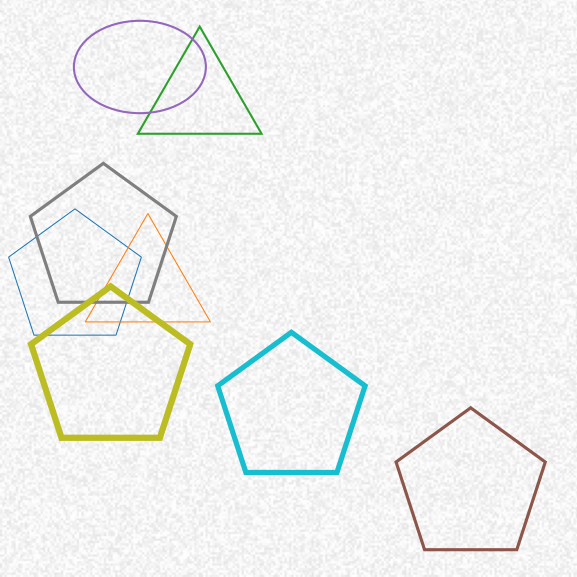[{"shape": "pentagon", "thickness": 0.5, "radius": 0.6, "center": [0.13, 0.517]}, {"shape": "triangle", "thickness": 0.5, "radius": 0.63, "center": [0.256, 0.504]}, {"shape": "triangle", "thickness": 1, "radius": 0.62, "center": [0.346, 0.829]}, {"shape": "oval", "thickness": 1, "radius": 0.57, "center": [0.242, 0.883]}, {"shape": "pentagon", "thickness": 1.5, "radius": 0.68, "center": [0.815, 0.157]}, {"shape": "pentagon", "thickness": 1.5, "radius": 0.66, "center": [0.179, 0.583]}, {"shape": "pentagon", "thickness": 3, "radius": 0.72, "center": [0.192, 0.358]}, {"shape": "pentagon", "thickness": 2.5, "radius": 0.67, "center": [0.505, 0.29]}]